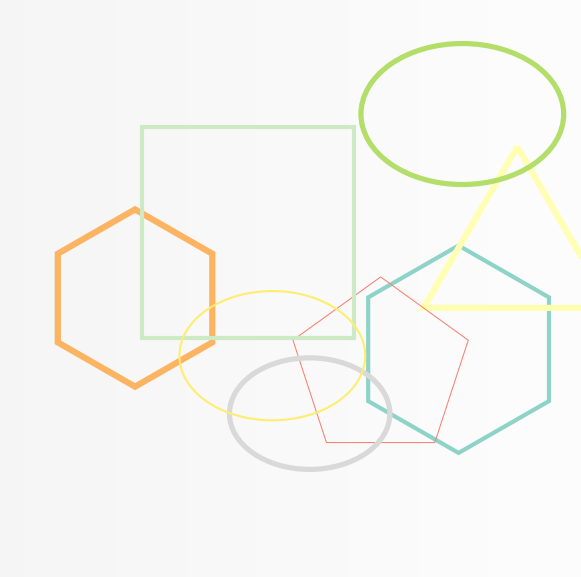[{"shape": "hexagon", "thickness": 2, "radius": 0.9, "center": [0.789, 0.394]}, {"shape": "triangle", "thickness": 3, "radius": 0.93, "center": [0.89, 0.559]}, {"shape": "pentagon", "thickness": 0.5, "radius": 0.79, "center": [0.655, 0.361]}, {"shape": "hexagon", "thickness": 3, "radius": 0.77, "center": [0.232, 0.483]}, {"shape": "oval", "thickness": 2.5, "radius": 0.87, "center": [0.795, 0.802]}, {"shape": "oval", "thickness": 2.5, "radius": 0.69, "center": [0.533, 0.283]}, {"shape": "square", "thickness": 2, "radius": 0.91, "center": [0.426, 0.597]}, {"shape": "oval", "thickness": 1, "radius": 0.8, "center": [0.468, 0.383]}]